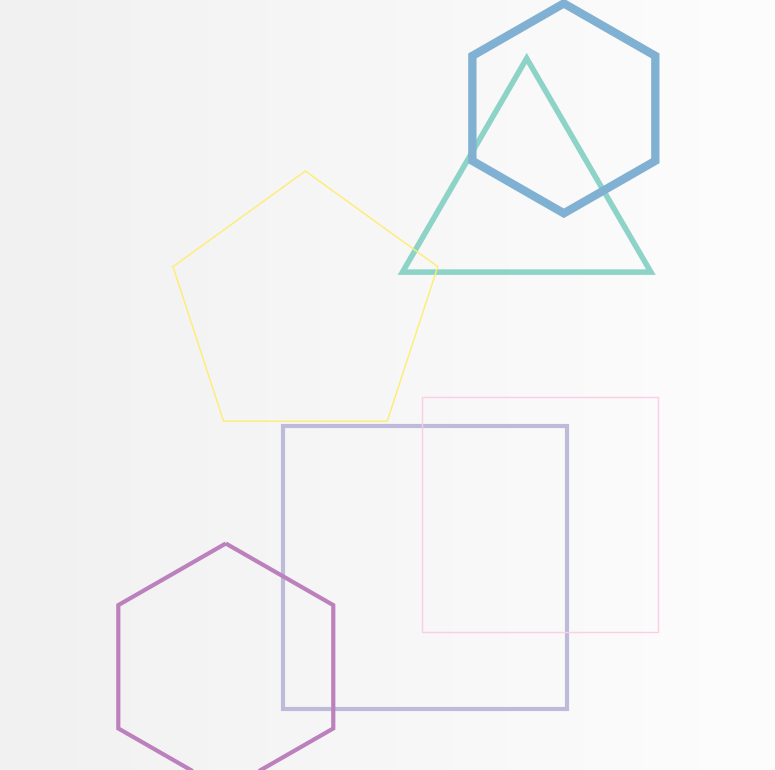[{"shape": "triangle", "thickness": 2, "radius": 0.93, "center": [0.68, 0.739]}, {"shape": "square", "thickness": 1.5, "radius": 0.92, "center": [0.548, 0.263]}, {"shape": "hexagon", "thickness": 3, "radius": 0.68, "center": [0.728, 0.859]}, {"shape": "square", "thickness": 0.5, "radius": 0.76, "center": [0.697, 0.332]}, {"shape": "hexagon", "thickness": 1.5, "radius": 0.8, "center": [0.291, 0.134]}, {"shape": "pentagon", "thickness": 0.5, "radius": 0.9, "center": [0.394, 0.598]}]